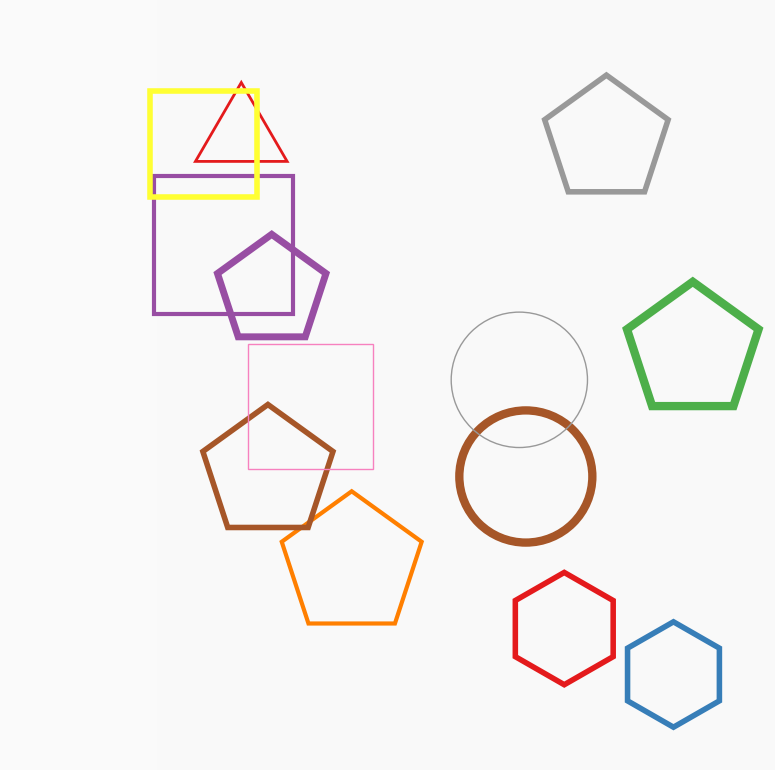[{"shape": "hexagon", "thickness": 2, "radius": 0.36, "center": [0.728, 0.184]}, {"shape": "triangle", "thickness": 1, "radius": 0.34, "center": [0.311, 0.825]}, {"shape": "hexagon", "thickness": 2, "radius": 0.34, "center": [0.869, 0.124]}, {"shape": "pentagon", "thickness": 3, "radius": 0.45, "center": [0.894, 0.545]}, {"shape": "pentagon", "thickness": 2.5, "radius": 0.37, "center": [0.351, 0.622]}, {"shape": "square", "thickness": 1.5, "radius": 0.45, "center": [0.289, 0.682]}, {"shape": "pentagon", "thickness": 1.5, "radius": 0.47, "center": [0.454, 0.267]}, {"shape": "square", "thickness": 2, "radius": 0.35, "center": [0.263, 0.813]}, {"shape": "pentagon", "thickness": 2, "radius": 0.44, "center": [0.346, 0.386]}, {"shape": "circle", "thickness": 3, "radius": 0.43, "center": [0.679, 0.381]}, {"shape": "square", "thickness": 0.5, "radius": 0.4, "center": [0.401, 0.472]}, {"shape": "pentagon", "thickness": 2, "radius": 0.42, "center": [0.782, 0.819]}, {"shape": "circle", "thickness": 0.5, "radius": 0.44, "center": [0.67, 0.507]}]